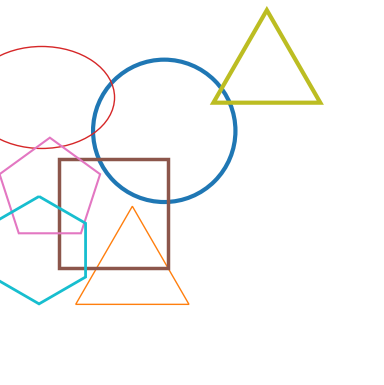[{"shape": "circle", "thickness": 3, "radius": 0.92, "center": [0.427, 0.66]}, {"shape": "triangle", "thickness": 1, "radius": 0.85, "center": [0.344, 0.294]}, {"shape": "oval", "thickness": 1, "radius": 0.95, "center": [0.108, 0.747]}, {"shape": "square", "thickness": 2.5, "radius": 0.71, "center": [0.295, 0.446]}, {"shape": "pentagon", "thickness": 1.5, "radius": 0.69, "center": [0.129, 0.505]}, {"shape": "triangle", "thickness": 3, "radius": 0.8, "center": [0.693, 0.813]}, {"shape": "hexagon", "thickness": 2, "radius": 0.7, "center": [0.101, 0.35]}]